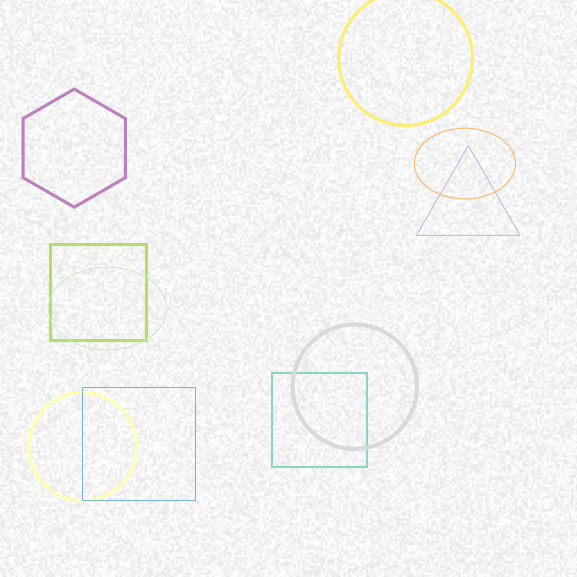[{"shape": "square", "thickness": 1, "radius": 0.41, "center": [0.553, 0.272]}, {"shape": "circle", "thickness": 1.5, "radius": 0.47, "center": [0.144, 0.226]}, {"shape": "triangle", "thickness": 0.5, "radius": 0.52, "center": [0.811, 0.643]}, {"shape": "square", "thickness": 0.5, "radius": 0.49, "center": [0.239, 0.231]}, {"shape": "oval", "thickness": 0.5, "radius": 0.44, "center": [0.805, 0.716]}, {"shape": "square", "thickness": 1.5, "radius": 0.42, "center": [0.17, 0.494]}, {"shape": "circle", "thickness": 2, "radius": 0.54, "center": [0.614, 0.33]}, {"shape": "hexagon", "thickness": 1.5, "radius": 0.51, "center": [0.129, 0.743]}, {"shape": "oval", "thickness": 0.5, "radius": 0.51, "center": [0.186, 0.465]}, {"shape": "circle", "thickness": 1.5, "radius": 0.58, "center": [0.702, 0.898]}]